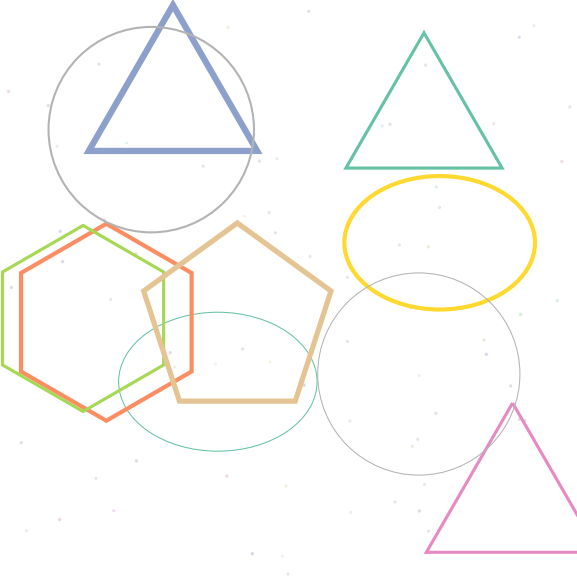[{"shape": "triangle", "thickness": 1.5, "radius": 0.78, "center": [0.734, 0.786]}, {"shape": "oval", "thickness": 0.5, "radius": 0.86, "center": [0.377, 0.338]}, {"shape": "hexagon", "thickness": 2, "radius": 0.85, "center": [0.184, 0.441]}, {"shape": "triangle", "thickness": 3, "radius": 0.84, "center": [0.3, 0.822]}, {"shape": "triangle", "thickness": 1.5, "radius": 0.86, "center": [0.888, 0.129]}, {"shape": "hexagon", "thickness": 1.5, "radius": 0.81, "center": [0.144, 0.448]}, {"shape": "oval", "thickness": 2, "radius": 0.83, "center": [0.761, 0.579]}, {"shape": "pentagon", "thickness": 2.5, "radius": 0.85, "center": [0.411, 0.442]}, {"shape": "circle", "thickness": 0.5, "radius": 0.88, "center": [0.725, 0.351]}, {"shape": "circle", "thickness": 1, "radius": 0.89, "center": [0.262, 0.775]}]